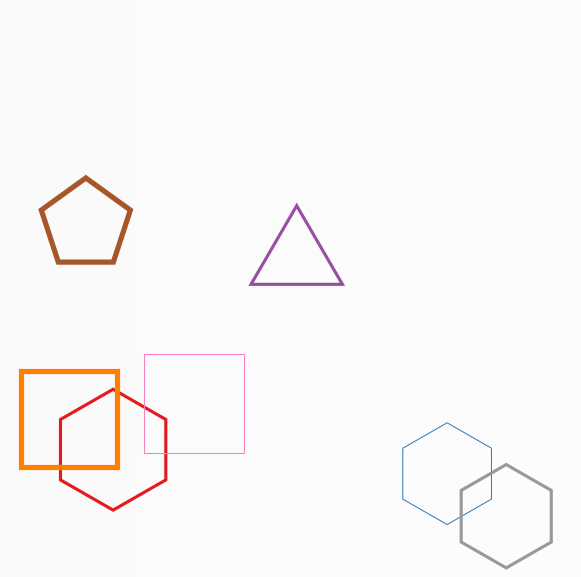[{"shape": "hexagon", "thickness": 1.5, "radius": 0.52, "center": [0.195, 0.22]}, {"shape": "hexagon", "thickness": 0.5, "radius": 0.44, "center": [0.769, 0.179]}, {"shape": "triangle", "thickness": 1.5, "radius": 0.45, "center": [0.51, 0.552]}, {"shape": "square", "thickness": 2.5, "radius": 0.41, "center": [0.119, 0.274]}, {"shape": "pentagon", "thickness": 2.5, "radius": 0.4, "center": [0.148, 0.61]}, {"shape": "square", "thickness": 0.5, "radius": 0.43, "center": [0.334, 0.301]}, {"shape": "hexagon", "thickness": 1.5, "radius": 0.45, "center": [0.871, 0.105]}]